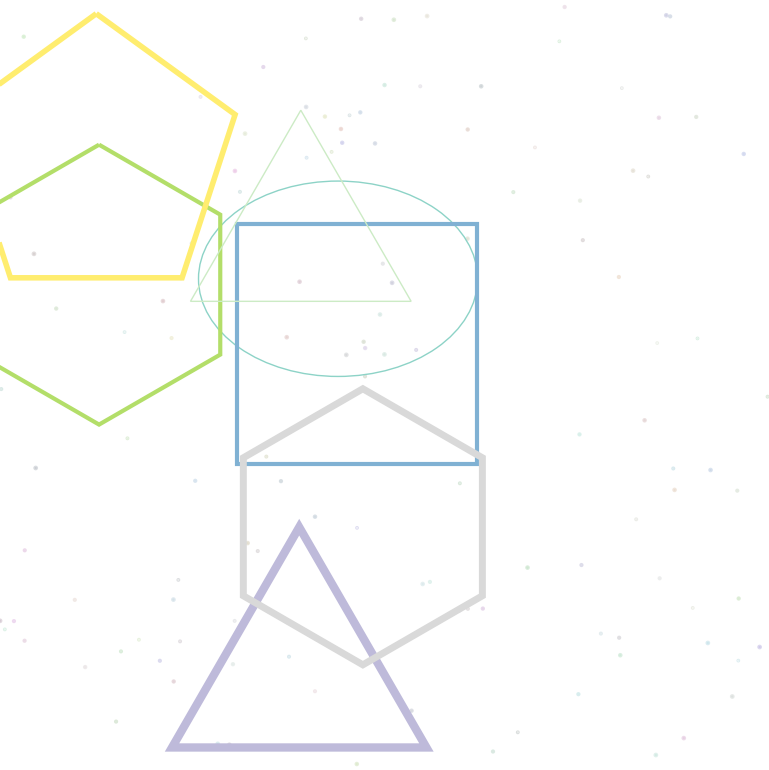[{"shape": "oval", "thickness": 0.5, "radius": 0.91, "center": [0.439, 0.638]}, {"shape": "triangle", "thickness": 3, "radius": 0.95, "center": [0.389, 0.125]}, {"shape": "square", "thickness": 1.5, "radius": 0.78, "center": [0.463, 0.554]}, {"shape": "hexagon", "thickness": 1.5, "radius": 0.91, "center": [0.129, 0.63]}, {"shape": "hexagon", "thickness": 2.5, "radius": 0.9, "center": [0.471, 0.316]}, {"shape": "triangle", "thickness": 0.5, "radius": 0.83, "center": [0.391, 0.691]}, {"shape": "pentagon", "thickness": 2, "radius": 0.95, "center": [0.125, 0.793]}]